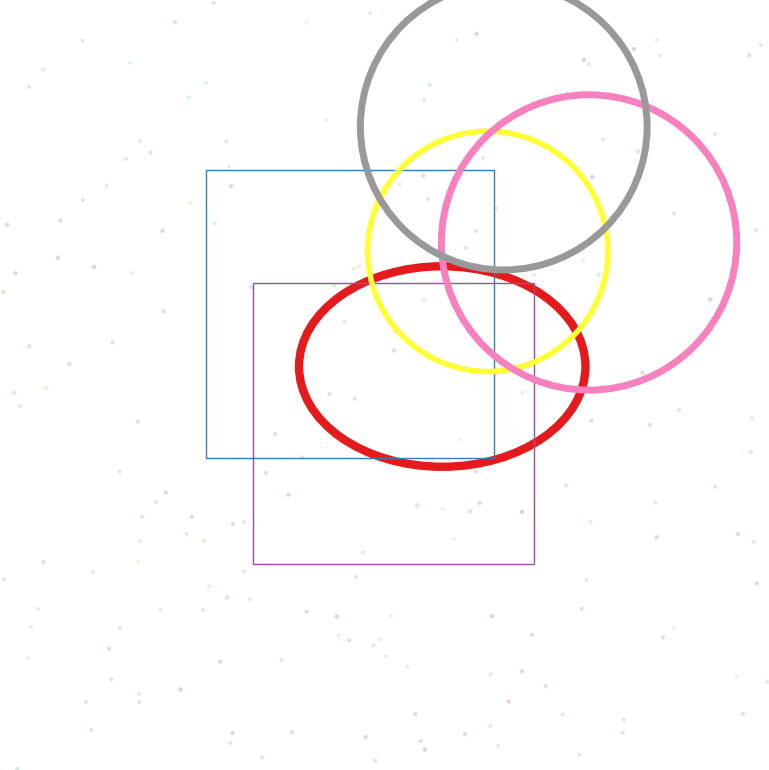[{"shape": "oval", "thickness": 3, "radius": 0.93, "center": [0.574, 0.524]}, {"shape": "square", "thickness": 0.5, "radius": 0.94, "center": [0.455, 0.592]}, {"shape": "square", "thickness": 0.5, "radius": 0.91, "center": [0.51, 0.451]}, {"shape": "circle", "thickness": 2, "radius": 0.78, "center": [0.634, 0.674]}, {"shape": "circle", "thickness": 2.5, "radius": 0.96, "center": [0.765, 0.685]}, {"shape": "circle", "thickness": 2.5, "radius": 0.93, "center": [0.654, 0.836]}]